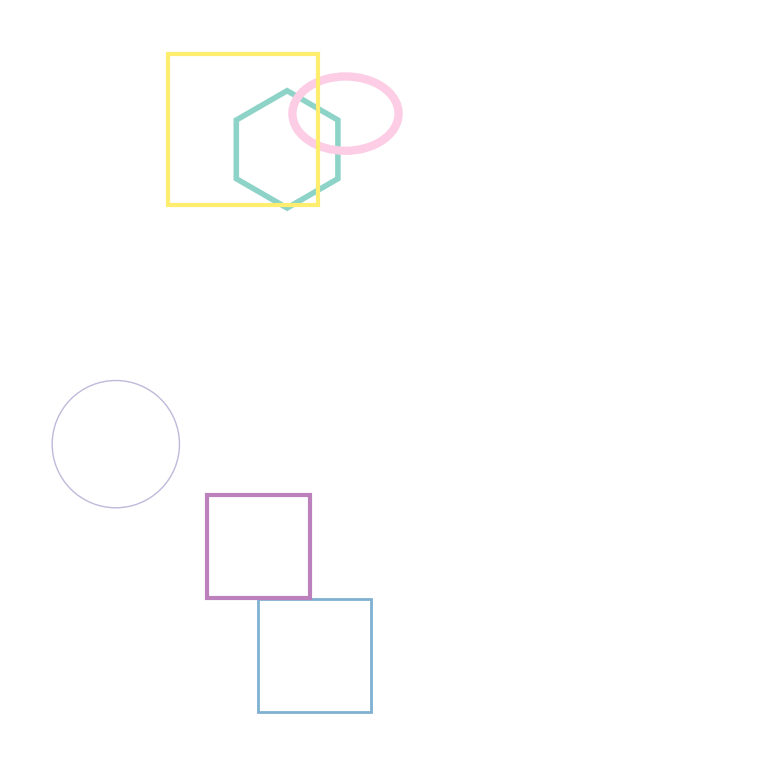[{"shape": "hexagon", "thickness": 2, "radius": 0.38, "center": [0.373, 0.806]}, {"shape": "circle", "thickness": 0.5, "radius": 0.41, "center": [0.15, 0.423]}, {"shape": "square", "thickness": 1, "radius": 0.37, "center": [0.409, 0.148]}, {"shape": "oval", "thickness": 3, "radius": 0.34, "center": [0.449, 0.852]}, {"shape": "square", "thickness": 1.5, "radius": 0.33, "center": [0.336, 0.29]}, {"shape": "square", "thickness": 1.5, "radius": 0.49, "center": [0.316, 0.832]}]